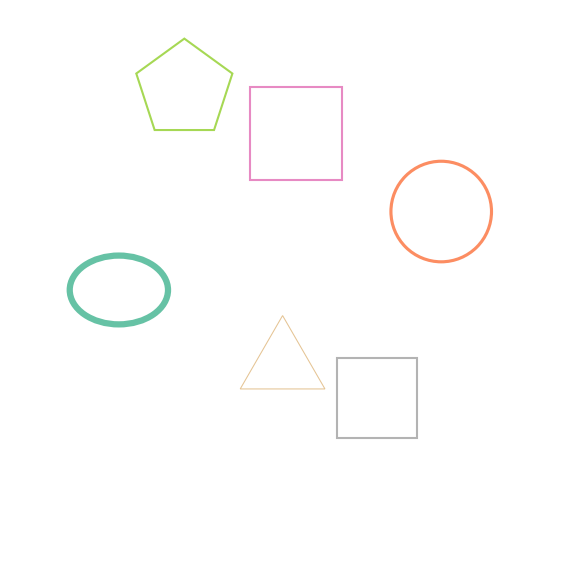[{"shape": "oval", "thickness": 3, "radius": 0.43, "center": [0.206, 0.497]}, {"shape": "circle", "thickness": 1.5, "radius": 0.44, "center": [0.764, 0.633]}, {"shape": "square", "thickness": 1, "radius": 0.4, "center": [0.512, 0.768]}, {"shape": "pentagon", "thickness": 1, "radius": 0.44, "center": [0.319, 0.845]}, {"shape": "triangle", "thickness": 0.5, "radius": 0.42, "center": [0.489, 0.368]}, {"shape": "square", "thickness": 1, "radius": 0.35, "center": [0.653, 0.31]}]